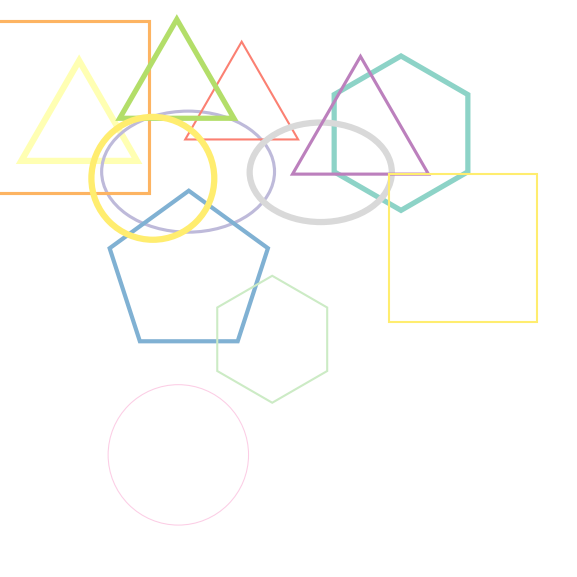[{"shape": "hexagon", "thickness": 2.5, "radius": 0.67, "center": [0.694, 0.769]}, {"shape": "triangle", "thickness": 3, "radius": 0.58, "center": [0.137, 0.778]}, {"shape": "oval", "thickness": 1.5, "radius": 0.75, "center": [0.326, 0.702]}, {"shape": "triangle", "thickness": 1, "radius": 0.56, "center": [0.418, 0.814]}, {"shape": "pentagon", "thickness": 2, "radius": 0.72, "center": [0.327, 0.525]}, {"shape": "square", "thickness": 1.5, "radius": 0.75, "center": [0.109, 0.814]}, {"shape": "triangle", "thickness": 2.5, "radius": 0.57, "center": [0.306, 0.851]}, {"shape": "circle", "thickness": 0.5, "radius": 0.61, "center": [0.309, 0.211]}, {"shape": "oval", "thickness": 3, "radius": 0.62, "center": [0.555, 0.701]}, {"shape": "triangle", "thickness": 1.5, "radius": 0.68, "center": [0.624, 0.766]}, {"shape": "hexagon", "thickness": 1, "radius": 0.55, "center": [0.471, 0.412]}, {"shape": "circle", "thickness": 3, "radius": 0.53, "center": [0.265, 0.69]}, {"shape": "square", "thickness": 1, "radius": 0.64, "center": [0.802, 0.57]}]